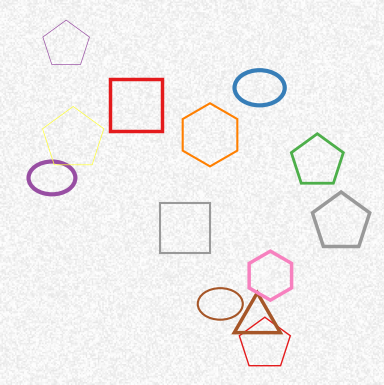[{"shape": "pentagon", "thickness": 1, "radius": 0.35, "center": [0.688, 0.106]}, {"shape": "square", "thickness": 2.5, "radius": 0.34, "center": [0.354, 0.727]}, {"shape": "oval", "thickness": 3, "radius": 0.33, "center": [0.674, 0.772]}, {"shape": "pentagon", "thickness": 2, "radius": 0.36, "center": [0.824, 0.582]}, {"shape": "oval", "thickness": 3, "radius": 0.3, "center": [0.135, 0.538]}, {"shape": "pentagon", "thickness": 0.5, "radius": 0.32, "center": [0.172, 0.884]}, {"shape": "hexagon", "thickness": 1.5, "radius": 0.41, "center": [0.545, 0.65]}, {"shape": "pentagon", "thickness": 0.5, "radius": 0.42, "center": [0.19, 0.64]}, {"shape": "oval", "thickness": 1.5, "radius": 0.29, "center": [0.572, 0.211]}, {"shape": "triangle", "thickness": 2.5, "radius": 0.35, "center": [0.668, 0.171]}, {"shape": "hexagon", "thickness": 2.5, "radius": 0.32, "center": [0.702, 0.284]}, {"shape": "square", "thickness": 1.5, "radius": 0.32, "center": [0.481, 0.408]}, {"shape": "pentagon", "thickness": 2.5, "radius": 0.39, "center": [0.886, 0.423]}]